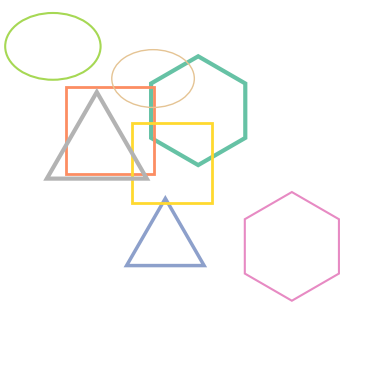[{"shape": "hexagon", "thickness": 3, "radius": 0.71, "center": [0.515, 0.713]}, {"shape": "square", "thickness": 2, "radius": 0.57, "center": [0.286, 0.661]}, {"shape": "triangle", "thickness": 2.5, "radius": 0.58, "center": [0.429, 0.368]}, {"shape": "hexagon", "thickness": 1.5, "radius": 0.71, "center": [0.758, 0.36]}, {"shape": "oval", "thickness": 1.5, "radius": 0.62, "center": [0.137, 0.88]}, {"shape": "square", "thickness": 2, "radius": 0.51, "center": [0.447, 0.577]}, {"shape": "oval", "thickness": 1, "radius": 0.54, "center": [0.398, 0.796]}, {"shape": "triangle", "thickness": 3, "radius": 0.75, "center": [0.251, 0.611]}]